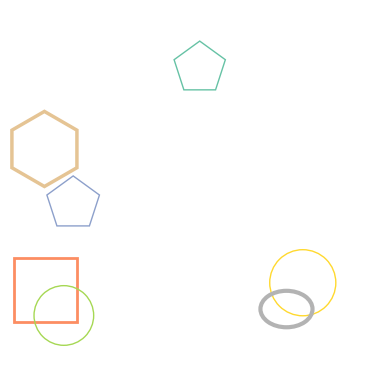[{"shape": "pentagon", "thickness": 1, "radius": 0.35, "center": [0.519, 0.823]}, {"shape": "square", "thickness": 2, "radius": 0.41, "center": [0.118, 0.247]}, {"shape": "pentagon", "thickness": 1, "radius": 0.36, "center": [0.19, 0.471]}, {"shape": "circle", "thickness": 1, "radius": 0.39, "center": [0.166, 0.181]}, {"shape": "circle", "thickness": 1, "radius": 0.43, "center": [0.786, 0.266]}, {"shape": "hexagon", "thickness": 2.5, "radius": 0.49, "center": [0.115, 0.613]}, {"shape": "oval", "thickness": 3, "radius": 0.34, "center": [0.744, 0.197]}]